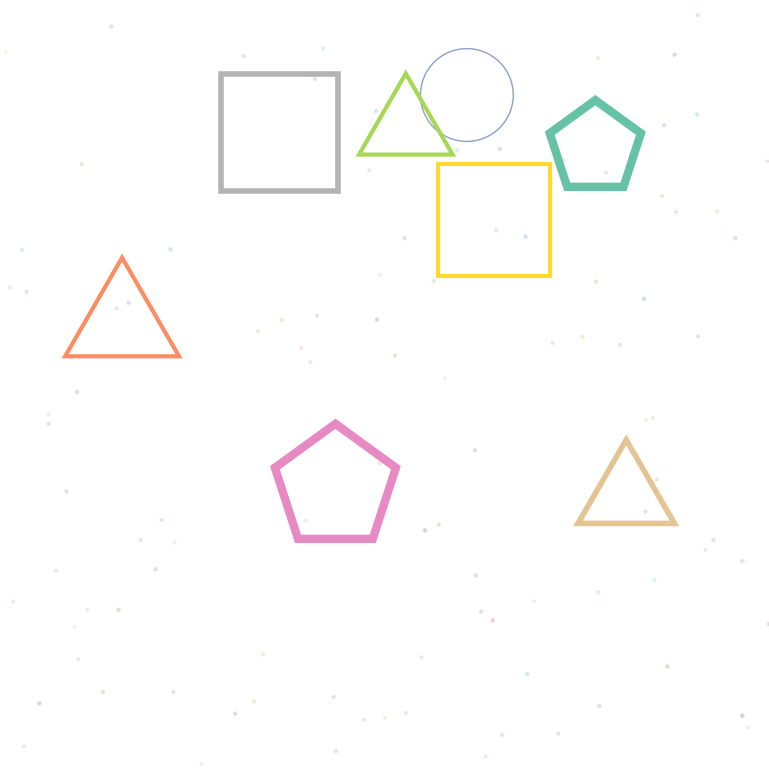[{"shape": "pentagon", "thickness": 3, "radius": 0.31, "center": [0.773, 0.808]}, {"shape": "triangle", "thickness": 1.5, "radius": 0.43, "center": [0.159, 0.58]}, {"shape": "circle", "thickness": 0.5, "radius": 0.3, "center": [0.606, 0.877]}, {"shape": "pentagon", "thickness": 3, "radius": 0.41, "center": [0.436, 0.367]}, {"shape": "triangle", "thickness": 1.5, "radius": 0.35, "center": [0.527, 0.834]}, {"shape": "square", "thickness": 1.5, "radius": 0.36, "center": [0.642, 0.714]}, {"shape": "triangle", "thickness": 2, "radius": 0.36, "center": [0.813, 0.356]}, {"shape": "square", "thickness": 2, "radius": 0.38, "center": [0.364, 0.829]}]